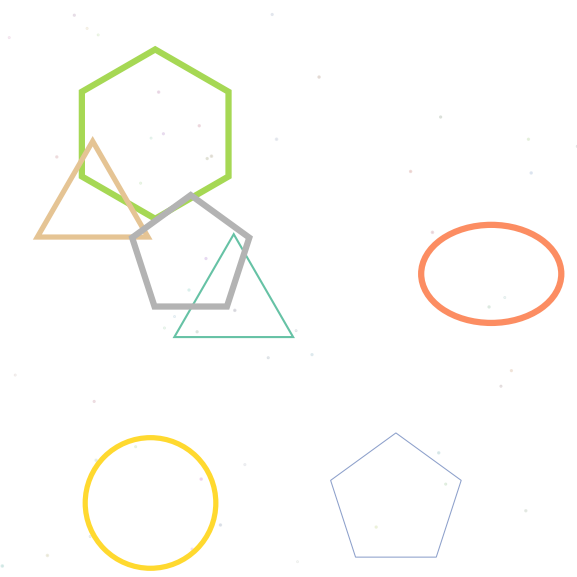[{"shape": "triangle", "thickness": 1, "radius": 0.59, "center": [0.405, 0.475]}, {"shape": "oval", "thickness": 3, "radius": 0.61, "center": [0.851, 0.525]}, {"shape": "pentagon", "thickness": 0.5, "radius": 0.59, "center": [0.686, 0.131]}, {"shape": "hexagon", "thickness": 3, "radius": 0.73, "center": [0.269, 0.767]}, {"shape": "circle", "thickness": 2.5, "radius": 0.57, "center": [0.261, 0.128]}, {"shape": "triangle", "thickness": 2.5, "radius": 0.55, "center": [0.16, 0.644]}, {"shape": "pentagon", "thickness": 3, "radius": 0.53, "center": [0.33, 0.555]}]